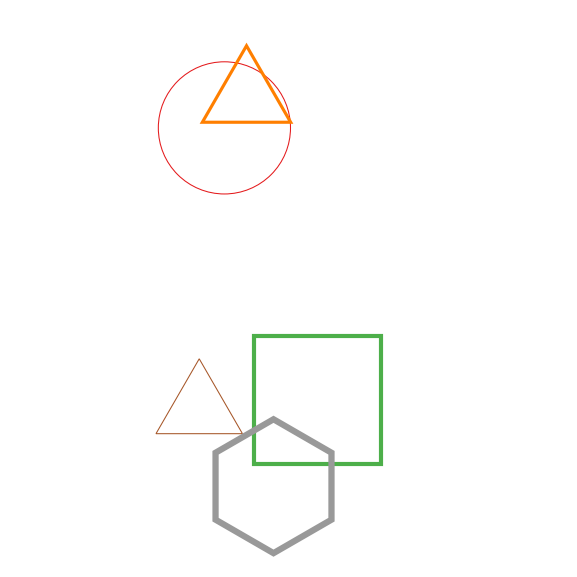[{"shape": "circle", "thickness": 0.5, "radius": 0.57, "center": [0.389, 0.778]}, {"shape": "square", "thickness": 2, "radius": 0.55, "center": [0.55, 0.307]}, {"shape": "triangle", "thickness": 1.5, "radius": 0.44, "center": [0.427, 0.832]}, {"shape": "triangle", "thickness": 0.5, "radius": 0.43, "center": [0.345, 0.291]}, {"shape": "hexagon", "thickness": 3, "radius": 0.58, "center": [0.474, 0.157]}]